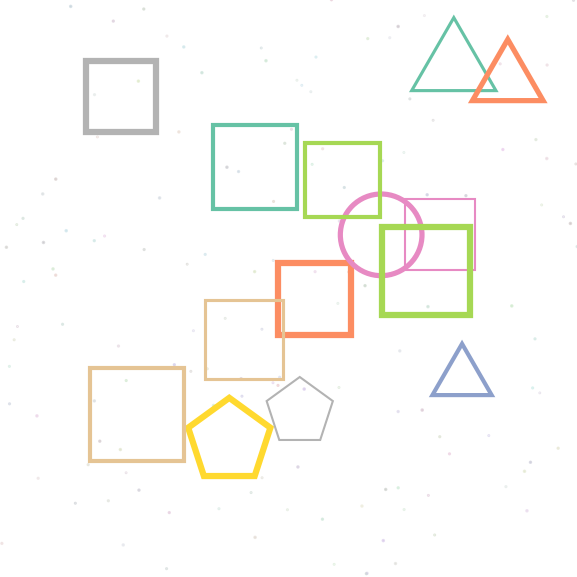[{"shape": "triangle", "thickness": 1.5, "radius": 0.42, "center": [0.786, 0.884]}, {"shape": "square", "thickness": 2, "radius": 0.36, "center": [0.441, 0.709]}, {"shape": "triangle", "thickness": 2.5, "radius": 0.35, "center": [0.879, 0.86]}, {"shape": "square", "thickness": 3, "radius": 0.32, "center": [0.545, 0.481]}, {"shape": "triangle", "thickness": 2, "radius": 0.3, "center": [0.8, 0.345]}, {"shape": "circle", "thickness": 2.5, "radius": 0.35, "center": [0.66, 0.592]}, {"shape": "square", "thickness": 1, "radius": 0.31, "center": [0.762, 0.593]}, {"shape": "square", "thickness": 2, "radius": 0.32, "center": [0.593, 0.688]}, {"shape": "square", "thickness": 3, "radius": 0.38, "center": [0.737, 0.529]}, {"shape": "pentagon", "thickness": 3, "radius": 0.37, "center": [0.397, 0.235]}, {"shape": "square", "thickness": 1.5, "radius": 0.34, "center": [0.422, 0.412]}, {"shape": "square", "thickness": 2, "radius": 0.4, "center": [0.237, 0.281]}, {"shape": "square", "thickness": 3, "radius": 0.3, "center": [0.21, 0.832]}, {"shape": "pentagon", "thickness": 1, "radius": 0.3, "center": [0.519, 0.286]}]